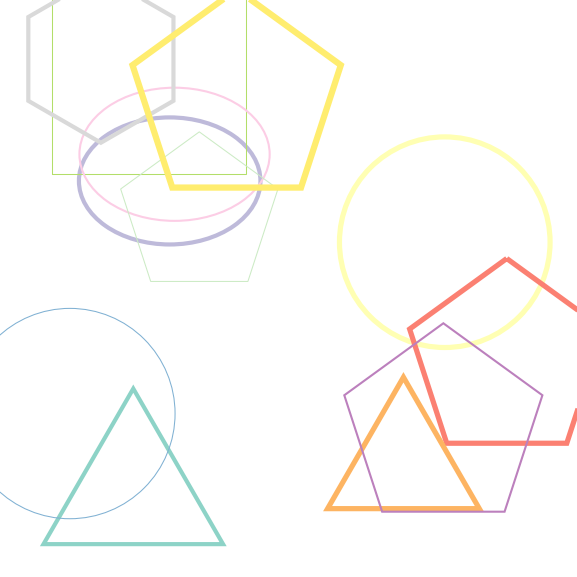[{"shape": "triangle", "thickness": 2, "radius": 0.9, "center": [0.231, 0.147]}, {"shape": "circle", "thickness": 2.5, "radius": 0.91, "center": [0.77, 0.58]}, {"shape": "oval", "thickness": 2, "radius": 0.79, "center": [0.294, 0.686]}, {"shape": "pentagon", "thickness": 2.5, "radius": 0.88, "center": [0.877, 0.375]}, {"shape": "circle", "thickness": 0.5, "radius": 0.91, "center": [0.121, 0.283]}, {"shape": "triangle", "thickness": 2.5, "radius": 0.76, "center": [0.699, 0.194]}, {"shape": "square", "thickness": 0.5, "radius": 0.84, "center": [0.258, 0.866]}, {"shape": "oval", "thickness": 1, "radius": 0.82, "center": [0.302, 0.732]}, {"shape": "hexagon", "thickness": 2, "radius": 0.73, "center": [0.175, 0.897]}, {"shape": "pentagon", "thickness": 1, "radius": 0.9, "center": [0.768, 0.259]}, {"shape": "pentagon", "thickness": 0.5, "radius": 0.72, "center": [0.345, 0.628]}, {"shape": "pentagon", "thickness": 3, "radius": 0.95, "center": [0.41, 0.828]}]